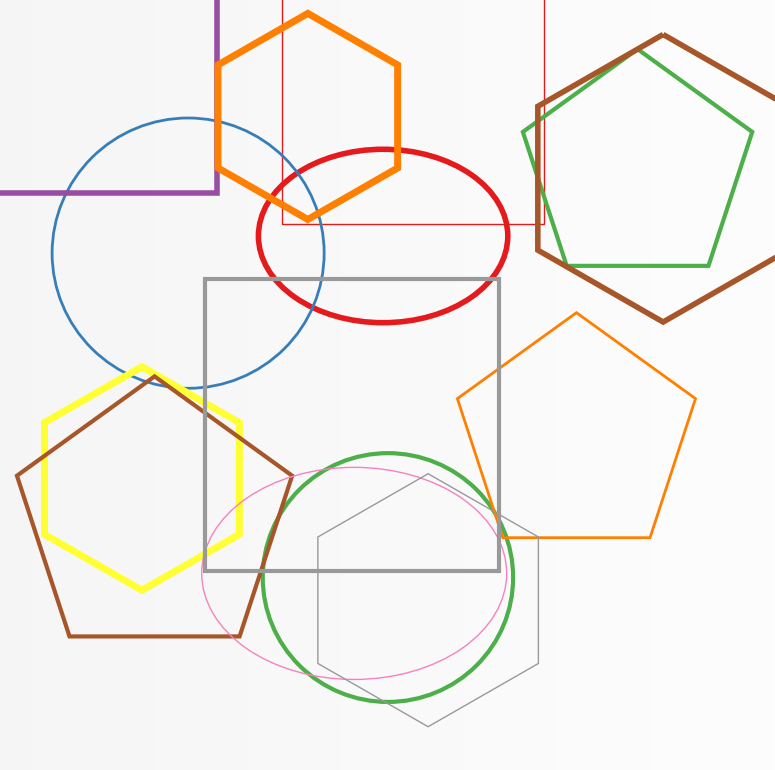[{"shape": "oval", "thickness": 2, "radius": 0.8, "center": [0.494, 0.694]}, {"shape": "square", "thickness": 0.5, "radius": 0.85, "center": [0.533, 0.878]}, {"shape": "circle", "thickness": 1, "radius": 0.88, "center": [0.243, 0.671]}, {"shape": "circle", "thickness": 1.5, "radius": 0.81, "center": [0.501, 0.25]}, {"shape": "pentagon", "thickness": 1.5, "radius": 0.78, "center": [0.823, 0.781]}, {"shape": "square", "thickness": 2, "radius": 0.73, "center": [0.135, 0.896]}, {"shape": "hexagon", "thickness": 2.5, "radius": 0.67, "center": [0.397, 0.849]}, {"shape": "pentagon", "thickness": 1, "radius": 0.81, "center": [0.744, 0.432]}, {"shape": "hexagon", "thickness": 2.5, "radius": 0.73, "center": [0.183, 0.379]}, {"shape": "hexagon", "thickness": 2, "radius": 0.93, "center": [0.856, 0.769]}, {"shape": "pentagon", "thickness": 1.5, "radius": 0.93, "center": [0.199, 0.324]}, {"shape": "oval", "thickness": 0.5, "radius": 0.98, "center": [0.457, 0.255]}, {"shape": "hexagon", "thickness": 0.5, "radius": 0.82, "center": [0.552, 0.22]}, {"shape": "square", "thickness": 1.5, "radius": 0.95, "center": [0.454, 0.448]}]